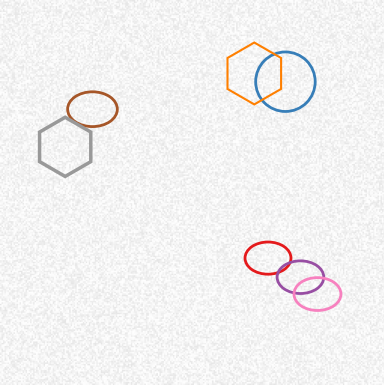[{"shape": "oval", "thickness": 2, "radius": 0.3, "center": [0.696, 0.33]}, {"shape": "circle", "thickness": 2, "radius": 0.39, "center": [0.741, 0.788]}, {"shape": "oval", "thickness": 2, "radius": 0.3, "center": [0.78, 0.28]}, {"shape": "hexagon", "thickness": 1.5, "radius": 0.4, "center": [0.661, 0.809]}, {"shape": "oval", "thickness": 2, "radius": 0.32, "center": [0.24, 0.716]}, {"shape": "oval", "thickness": 2, "radius": 0.3, "center": [0.825, 0.236]}, {"shape": "hexagon", "thickness": 2.5, "radius": 0.38, "center": [0.169, 0.619]}]